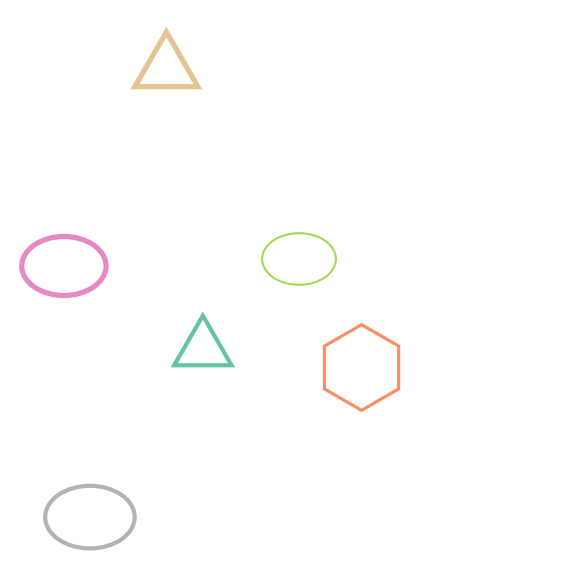[{"shape": "triangle", "thickness": 2, "radius": 0.29, "center": [0.351, 0.395]}, {"shape": "hexagon", "thickness": 1.5, "radius": 0.37, "center": [0.626, 0.363]}, {"shape": "oval", "thickness": 2.5, "radius": 0.36, "center": [0.111, 0.539]}, {"shape": "oval", "thickness": 1, "radius": 0.32, "center": [0.518, 0.551]}, {"shape": "triangle", "thickness": 2.5, "radius": 0.32, "center": [0.288, 0.881]}, {"shape": "oval", "thickness": 2, "radius": 0.39, "center": [0.156, 0.104]}]